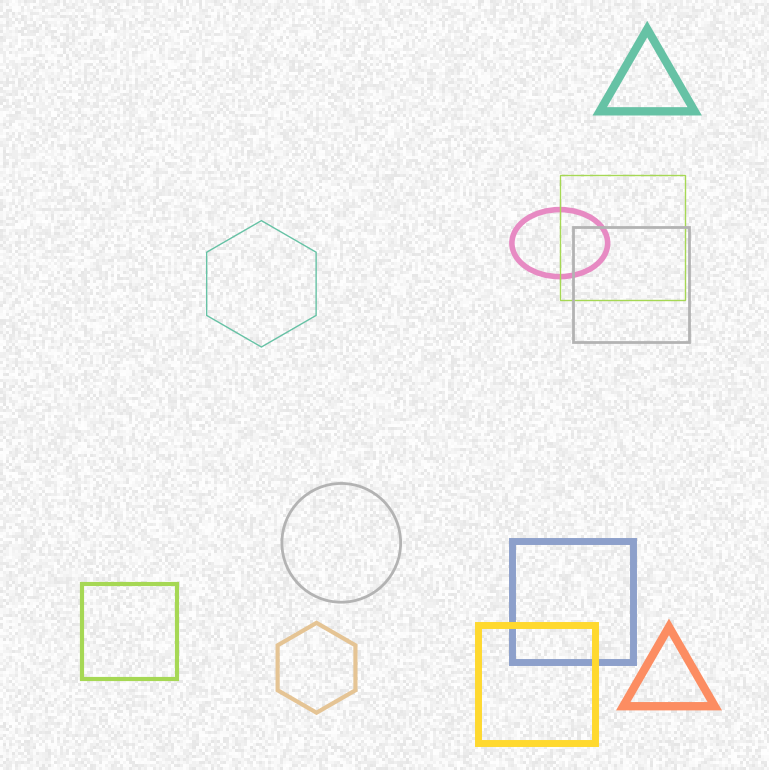[{"shape": "triangle", "thickness": 3, "radius": 0.36, "center": [0.841, 0.891]}, {"shape": "hexagon", "thickness": 0.5, "radius": 0.41, "center": [0.339, 0.631]}, {"shape": "triangle", "thickness": 3, "radius": 0.34, "center": [0.869, 0.117]}, {"shape": "square", "thickness": 2.5, "radius": 0.39, "center": [0.743, 0.219]}, {"shape": "oval", "thickness": 2, "radius": 0.31, "center": [0.727, 0.684]}, {"shape": "square", "thickness": 0.5, "radius": 0.41, "center": [0.808, 0.691]}, {"shape": "square", "thickness": 1.5, "radius": 0.31, "center": [0.168, 0.18]}, {"shape": "square", "thickness": 2.5, "radius": 0.38, "center": [0.697, 0.112]}, {"shape": "hexagon", "thickness": 1.5, "radius": 0.29, "center": [0.411, 0.133]}, {"shape": "circle", "thickness": 1, "radius": 0.39, "center": [0.443, 0.295]}, {"shape": "square", "thickness": 1, "radius": 0.37, "center": [0.82, 0.631]}]